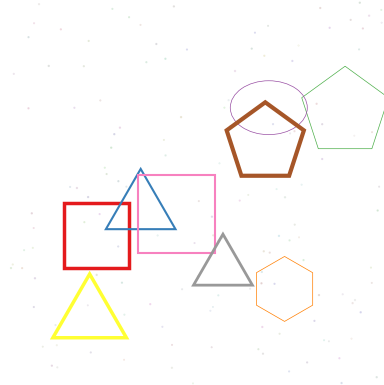[{"shape": "square", "thickness": 2.5, "radius": 0.42, "center": [0.251, 0.388]}, {"shape": "triangle", "thickness": 1.5, "radius": 0.52, "center": [0.365, 0.457]}, {"shape": "pentagon", "thickness": 0.5, "radius": 0.59, "center": [0.896, 0.71]}, {"shape": "oval", "thickness": 0.5, "radius": 0.5, "center": [0.698, 0.72]}, {"shape": "hexagon", "thickness": 0.5, "radius": 0.42, "center": [0.739, 0.25]}, {"shape": "triangle", "thickness": 2.5, "radius": 0.55, "center": [0.233, 0.178]}, {"shape": "pentagon", "thickness": 3, "radius": 0.53, "center": [0.689, 0.629]}, {"shape": "square", "thickness": 1.5, "radius": 0.5, "center": [0.459, 0.444]}, {"shape": "triangle", "thickness": 2, "radius": 0.44, "center": [0.579, 0.303]}]